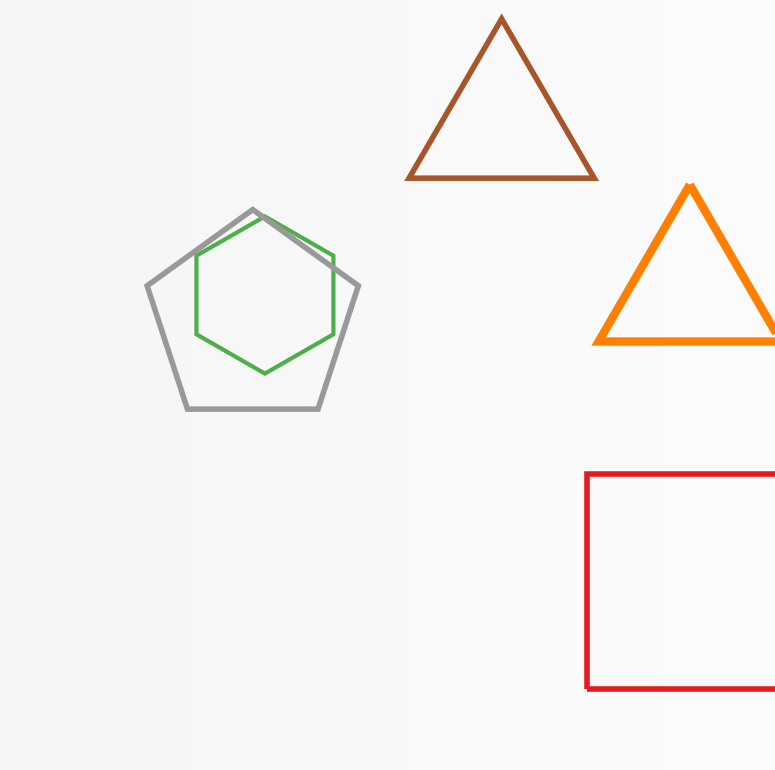[{"shape": "square", "thickness": 2, "radius": 0.7, "center": [0.897, 0.245]}, {"shape": "hexagon", "thickness": 1.5, "radius": 0.51, "center": [0.342, 0.617]}, {"shape": "triangle", "thickness": 3, "radius": 0.68, "center": [0.89, 0.624]}, {"shape": "triangle", "thickness": 2, "radius": 0.69, "center": [0.647, 0.838]}, {"shape": "pentagon", "thickness": 2, "radius": 0.72, "center": [0.326, 0.585]}]